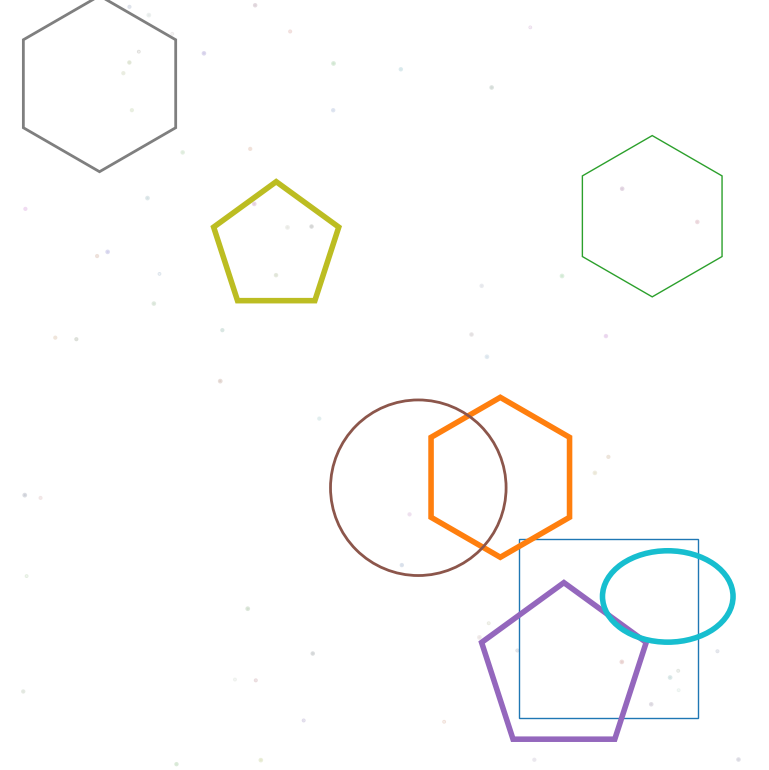[{"shape": "square", "thickness": 0.5, "radius": 0.58, "center": [0.79, 0.184]}, {"shape": "hexagon", "thickness": 2, "radius": 0.52, "center": [0.65, 0.38]}, {"shape": "hexagon", "thickness": 0.5, "radius": 0.52, "center": [0.847, 0.719]}, {"shape": "pentagon", "thickness": 2, "radius": 0.56, "center": [0.732, 0.131]}, {"shape": "circle", "thickness": 1, "radius": 0.57, "center": [0.543, 0.367]}, {"shape": "hexagon", "thickness": 1, "radius": 0.57, "center": [0.129, 0.891]}, {"shape": "pentagon", "thickness": 2, "radius": 0.43, "center": [0.359, 0.679]}, {"shape": "oval", "thickness": 2, "radius": 0.42, "center": [0.867, 0.225]}]